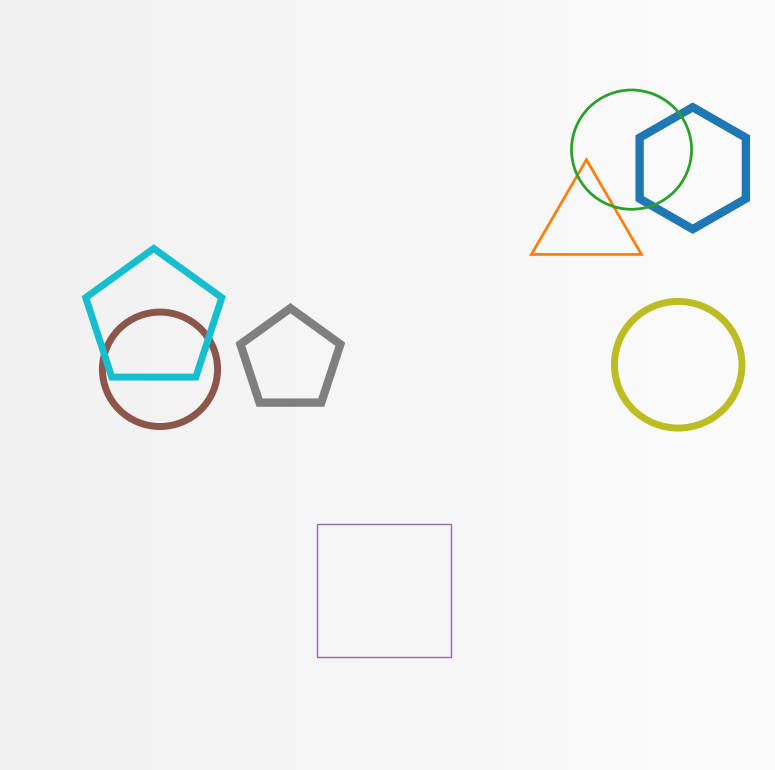[{"shape": "hexagon", "thickness": 3, "radius": 0.4, "center": [0.894, 0.782]}, {"shape": "triangle", "thickness": 1, "radius": 0.41, "center": [0.757, 0.711]}, {"shape": "circle", "thickness": 1, "radius": 0.39, "center": [0.815, 0.806]}, {"shape": "square", "thickness": 0.5, "radius": 0.43, "center": [0.496, 0.233]}, {"shape": "circle", "thickness": 2.5, "radius": 0.37, "center": [0.206, 0.52]}, {"shape": "pentagon", "thickness": 3, "radius": 0.34, "center": [0.375, 0.532]}, {"shape": "circle", "thickness": 2.5, "radius": 0.41, "center": [0.875, 0.526]}, {"shape": "pentagon", "thickness": 2.5, "radius": 0.46, "center": [0.198, 0.585]}]